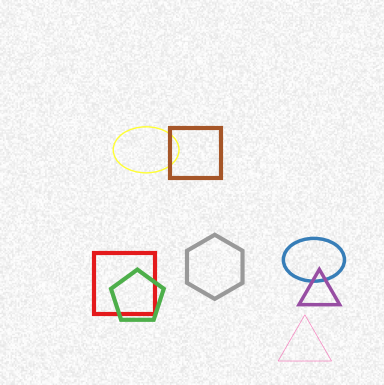[{"shape": "square", "thickness": 3, "radius": 0.4, "center": [0.323, 0.263]}, {"shape": "oval", "thickness": 2.5, "radius": 0.4, "center": [0.815, 0.325]}, {"shape": "pentagon", "thickness": 3, "radius": 0.36, "center": [0.357, 0.228]}, {"shape": "triangle", "thickness": 2.5, "radius": 0.31, "center": [0.829, 0.239]}, {"shape": "oval", "thickness": 1, "radius": 0.43, "center": [0.379, 0.611]}, {"shape": "square", "thickness": 3, "radius": 0.33, "center": [0.507, 0.603]}, {"shape": "triangle", "thickness": 0.5, "radius": 0.4, "center": [0.792, 0.102]}, {"shape": "hexagon", "thickness": 3, "radius": 0.42, "center": [0.558, 0.307]}]